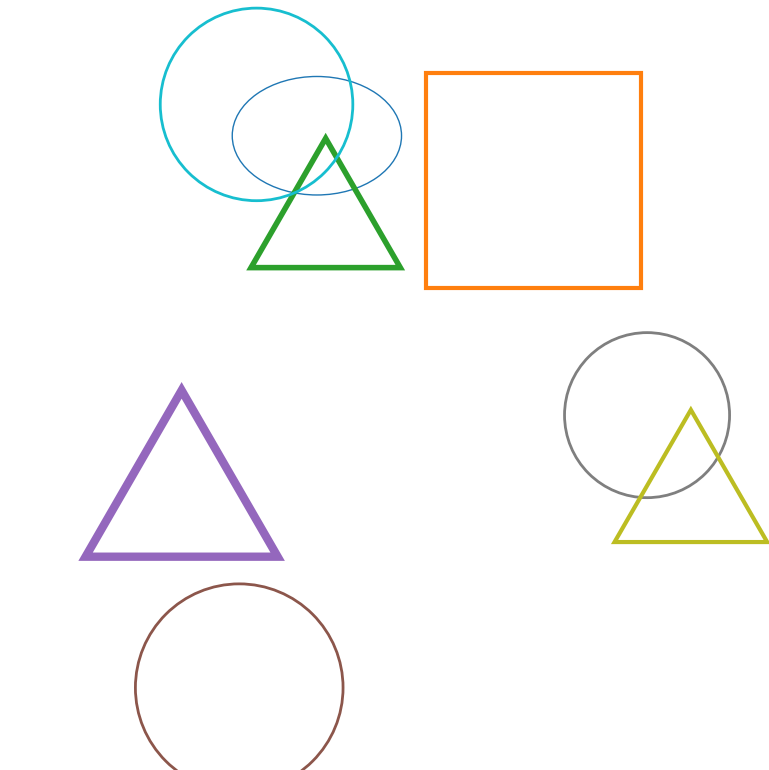[{"shape": "oval", "thickness": 0.5, "radius": 0.55, "center": [0.412, 0.824]}, {"shape": "square", "thickness": 1.5, "radius": 0.7, "center": [0.693, 0.766]}, {"shape": "triangle", "thickness": 2, "radius": 0.56, "center": [0.423, 0.708]}, {"shape": "triangle", "thickness": 3, "radius": 0.72, "center": [0.236, 0.349]}, {"shape": "circle", "thickness": 1, "radius": 0.67, "center": [0.311, 0.107]}, {"shape": "circle", "thickness": 1, "radius": 0.54, "center": [0.84, 0.461]}, {"shape": "triangle", "thickness": 1.5, "radius": 0.57, "center": [0.897, 0.353]}, {"shape": "circle", "thickness": 1, "radius": 0.63, "center": [0.333, 0.864]}]